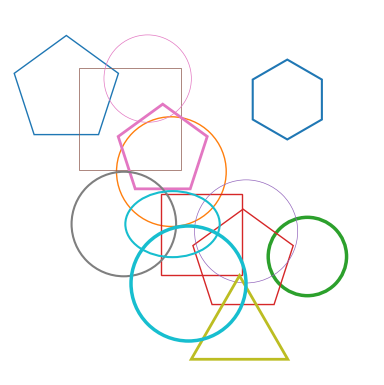[{"shape": "hexagon", "thickness": 1.5, "radius": 0.52, "center": [0.746, 0.741]}, {"shape": "pentagon", "thickness": 1, "radius": 0.71, "center": [0.172, 0.765]}, {"shape": "circle", "thickness": 1, "radius": 0.71, "center": [0.445, 0.554]}, {"shape": "circle", "thickness": 2.5, "radius": 0.51, "center": [0.798, 0.334]}, {"shape": "pentagon", "thickness": 1, "radius": 0.68, "center": [0.631, 0.32]}, {"shape": "square", "thickness": 1, "radius": 0.53, "center": [0.523, 0.391]}, {"shape": "circle", "thickness": 0.5, "radius": 0.67, "center": [0.639, 0.399]}, {"shape": "square", "thickness": 0.5, "radius": 0.66, "center": [0.337, 0.691]}, {"shape": "circle", "thickness": 0.5, "radius": 0.57, "center": [0.384, 0.796]}, {"shape": "pentagon", "thickness": 2, "radius": 0.61, "center": [0.423, 0.608]}, {"shape": "circle", "thickness": 1.5, "radius": 0.68, "center": [0.322, 0.418]}, {"shape": "triangle", "thickness": 2, "radius": 0.72, "center": [0.622, 0.139]}, {"shape": "circle", "thickness": 2.5, "radius": 0.75, "center": [0.49, 0.264]}, {"shape": "oval", "thickness": 1.5, "radius": 0.61, "center": [0.448, 0.418]}]